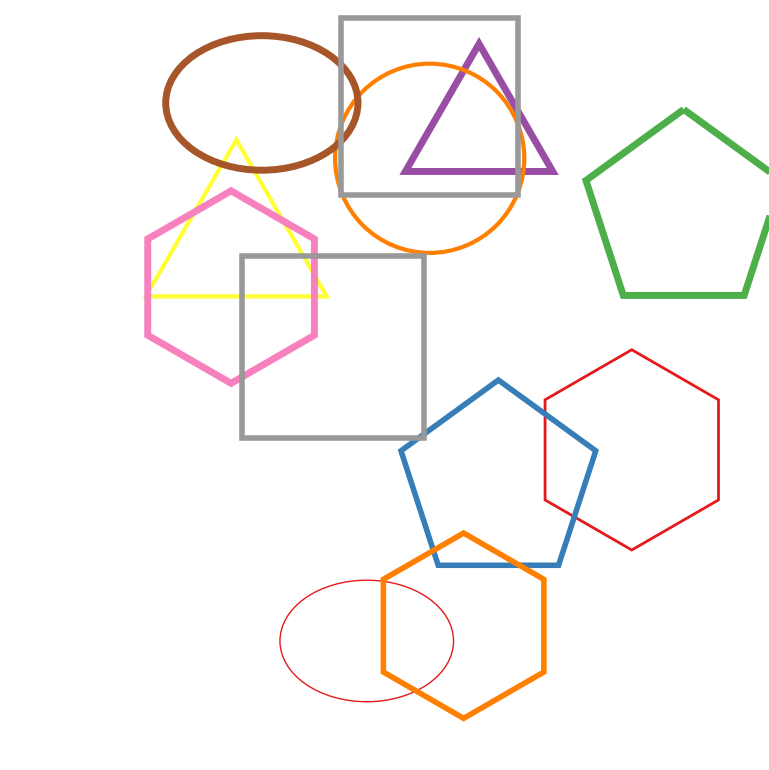[{"shape": "hexagon", "thickness": 1, "radius": 0.65, "center": [0.82, 0.416]}, {"shape": "oval", "thickness": 0.5, "radius": 0.56, "center": [0.476, 0.168]}, {"shape": "pentagon", "thickness": 2, "radius": 0.66, "center": [0.647, 0.373]}, {"shape": "pentagon", "thickness": 2.5, "radius": 0.67, "center": [0.888, 0.724]}, {"shape": "triangle", "thickness": 2.5, "radius": 0.55, "center": [0.622, 0.833]}, {"shape": "circle", "thickness": 1.5, "radius": 0.61, "center": [0.558, 0.794]}, {"shape": "hexagon", "thickness": 2, "radius": 0.6, "center": [0.602, 0.187]}, {"shape": "triangle", "thickness": 1.5, "radius": 0.68, "center": [0.307, 0.683]}, {"shape": "oval", "thickness": 2.5, "radius": 0.62, "center": [0.34, 0.866]}, {"shape": "hexagon", "thickness": 2.5, "radius": 0.62, "center": [0.3, 0.627]}, {"shape": "square", "thickness": 2, "radius": 0.59, "center": [0.432, 0.549]}, {"shape": "square", "thickness": 2, "radius": 0.57, "center": [0.558, 0.862]}]